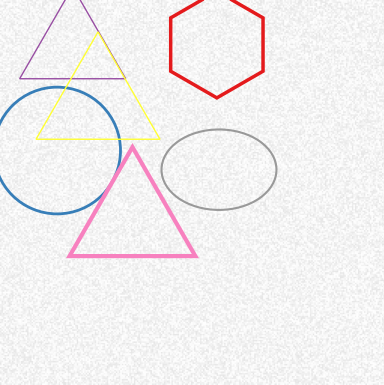[{"shape": "hexagon", "thickness": 2.5, "radius": 0.69, "center": [0.563, 0.884]}, {"shape": "circle", "thickness": 2, "radius": 0.82, "center": [0.148, 0.609]}, {"shape": "triangle", "thickness": 1, "radius": 0.79, "center": [0.189, 0.875]}, {"shape": "triangle", "thickness": 1, "radius": 0.93, "center": [0.255, 0.731]}, {"shape": "triangle", "thickness": 3, "radius": 0.94, "center": [0.344, 0.429]}, {"shape": "oval", "thickness": 1.5, "radius": 0.75, "center": [0.569, 0.559]}]